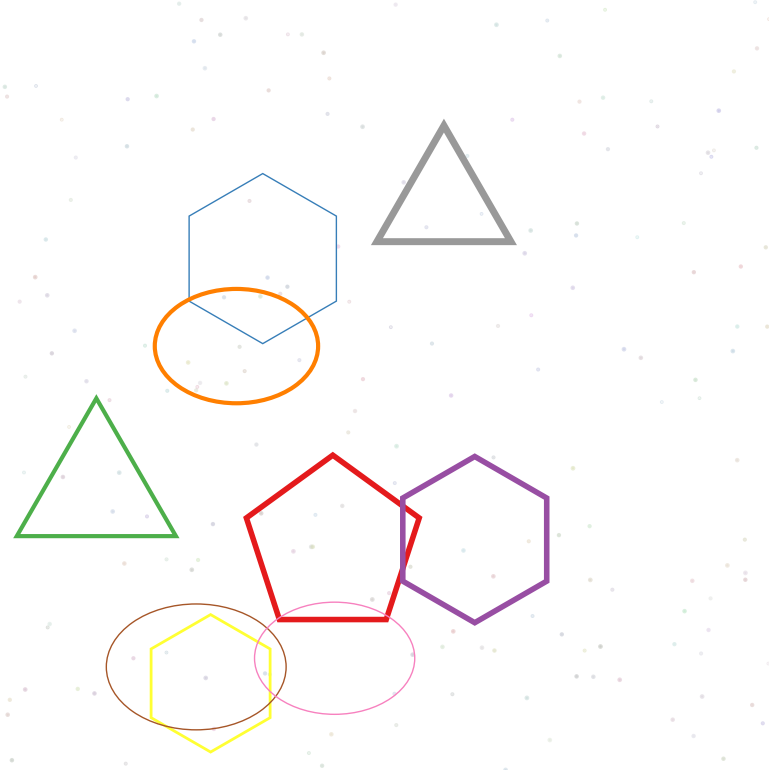[{"shape": "pentagon", "thickness": 2, "radius": 0.59, "center": [0.432, 0.291]}, {"shape": "hexagon", "thickness": 0.5, "radius": 0.55, "center": [0.341, 0.664]}, {"shape": "triangle", "thickness": 1.5, "radius": 0.6, "center": [0.125, 0.363]}, {"shape": "hexagon", "thickness": 2, "radius": 0.54, "center": [0.617, 0.299]}, {"shape": "oval", "thickness": 1.5, "radius": 0.53, "center": [0.307, 0.551]}, {"shape": "hexagon", "thickness": 1, "radius": 0.45, "center": [0.274, 0.113]}, {"shape": "oval", "thickness": 0.5, "radius": 0.58, "center": [0.255, 0.134]}, {"shape": "oval", "thickness": 0.5, "radius": 0.52, "center": [0.435, 0.145]}, {"shape": "triangle", "thickness": 2.5, "radius": 0.5, "center": [0.577, 0.736]}]